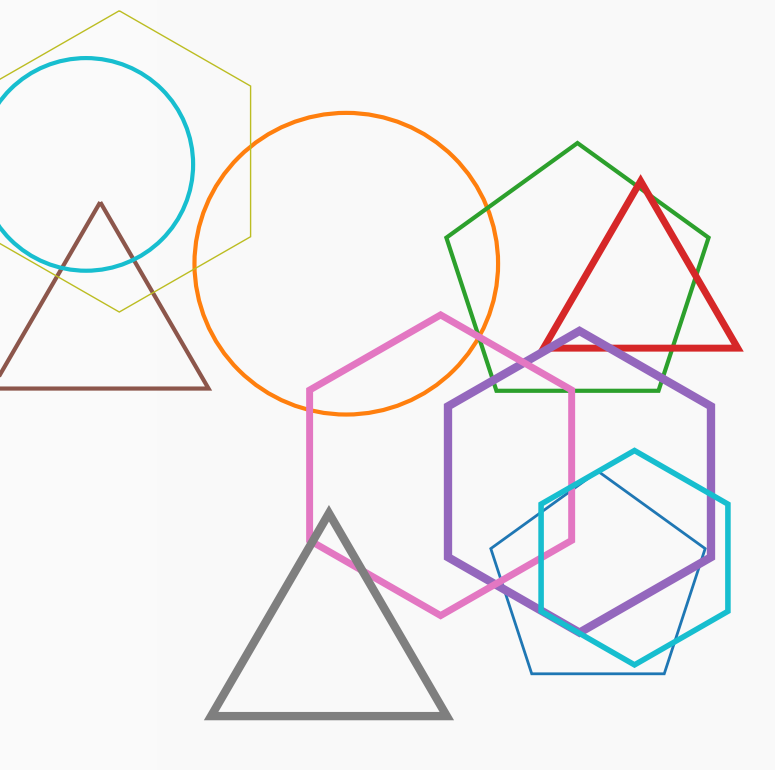[{"shape": "pentagon", "thickness": 1, "radius": 0.73, "center": [0.772, 0.243]}, {"shape": "circle", "thickness": 1.5, "radius": 0.98, "center": [0.447, 0.658]}, {"shape": "pentagon", "thickness": 1.5, "radius": 0.89, "center": [0.745, 0.636]}, {"shape": "triangle", "thickness": 2.5, "radius": 0.72, "center": [0.827, 0.62]}, {"shape": "hexagon", "thickness": 3, "radius": 0.98, "center": [0.748, 0.374]}, {"shape": "triangle", "thickness": 1.5, "radius": 0.81, "center": [0.129, 0.576]}, {"shape": "hexagon", "thickness": 2.5, "radius": 0.98, "center": [0.569, 0.396]}, {"shape": "triangle", "thickness": 3, "radius": 0.88, "center": [0.424, 0.158]}, {"shape": "hexagon", "thickness": 0.5, "radius": 0.98, "center": [0.154, 0.79]}, {"shape": "circle", "thickness": 1.5, "radius": 0.69, "center": [0.111, 0.786]}, {"shape": "hexagon", "thickness": 2, "radius": 0.7, "center": [0.819, 0.276]}]